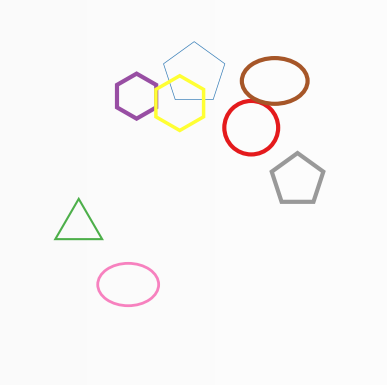[{"shape": "circle", "thickness": 3, "radius": 0.35, "center": [0.648, 0.668]}, {"shape": "pentagon", "thickness": 0.5, "radius": 0.42, "center": [0.501, 0.809]}, {"shape": "triangle", "thickness": 1.5, "radius": 0.35, "center": [0.203, 0.414]}, {"shape": "hexagon", "thickness": 3, "radius": 0.29, "center": [0.353, 0.75]}, {"shape": "hexagon", "thickness": 2.5, "radius": 0.36, "center": [0.464, 0.732]}, {"shape": "oval", "thickness": 3, "radius": 0.42, "center": [0.709, 0.79]}, {"shape": "oval", "thickness": 2, "radius": 0.39, "center": [0.331, 0.261]}, {"shape": "pentagon", "thickness": 3, "radius": 0.35, "center": [0.768, 0.532]}]